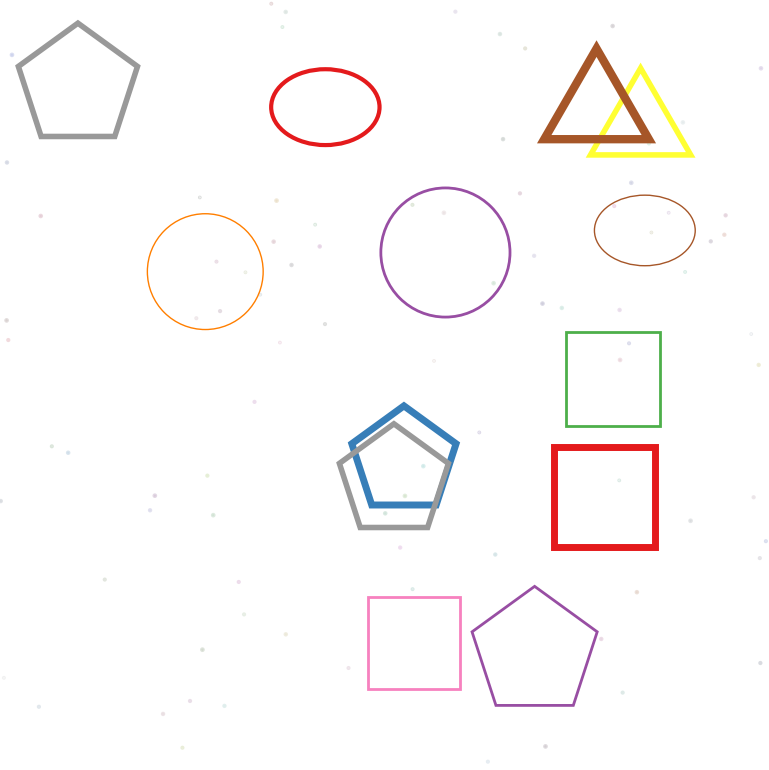[{"shape": "square", "thickness": 2.5, "radius": 0.33, "center": [0.785, 0.354]}, {"shape": "oval", "thickness": 1.5, "radius": 0.35, "center": [0.423, 0.861]}, {"shape": "pentagon", "thickness": 2.5, "radius": 0.36, "center": [0.525, 0.402]}, {"shape": "square", "thickness": 1, "radius": 0.31, "center": [0.796, 0.508]}, {"shape": "circle", "thickness": 1, "radius": 0.42, "center": [0.578, 0.672]}, {"shape": "pentagon", "thickness": 1, "radius": 0.43, "center": [0.694, 0.153]}, {"shape": "circle", "thickness": 0.5, "radius": 0.38, "center": [0.267, 0.647]}, {"shape": "triangle", "thickness": 2, "radius": 0.38, "center": [0.832, 0.836]}, {"shape": "oval", "thickness": 0.5, "radius": 0.33, "center": [0.837, 0.701]}, {"shape": "triangle", "thickness": 3, "radius": 0.39, "center": [0.775, 0.858]}, {"shape": "square", "thickness": 1, "radius": 0.3, "center": [0.538, 0.165]}, {"shape": "pentagon", "thickness": 2, "radius": 0.41, "center": [0.101, 0.889]}, {"shape": "pentagon", "thickness": 2, "radius": 0.37, "center": [0.512, 0.375]}]